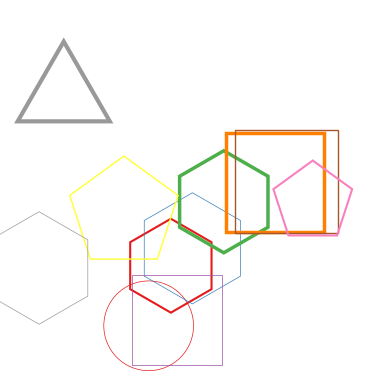[{"shape": "circle", "thickness": 0.5, "radius": 0.58, "center": [0.386, 0.154]}, {"shape": "hexagon", "thickness": 1.5, "radius": 0.61, "center": [0.444, 0.31]}, {"shape": "hexagon", "thickness": 0.5, "radius": 0.72, "center": [0.5, 0.355]}, {"shape": "hexagon", "thickness": 2.5, "radius": 0.66, "center": [0.581, 0.476]}, {"shape": "square", "thickness": 0.5, "radius": 0.59, "center": [0.459, 0.169]}, {"shape": "square", "thickness": 2.5, "radius": 0.64, "center": [0.715, 0.526]}, {"shape": "pentagon", "thickness": 1, "radius": 0.74, "center": [0.322, 0.447]}, {"shape": "square", "thickness": 1, "radius": 0.67, "center": [0.743, 0.528]}, {"shape": "pentagon", "thickness": 1.5, "radius": 0.54, "center": [0.812, 0.475]}, {"shape": "hexagon", "thickness": 0.5, "radius": 0.73, "center": [0.101, 0.304]}, {"shape": "triangle", "thickness": 3, "radius": 0.69, "center": [0.166, 0.754]}]